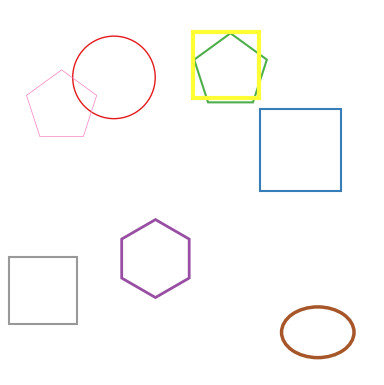[{"shape": "circle", "thickness": 1, "radius": 0.54, "center": [0.296, 0.799]}, {"shape": "square", "thickness": 1.5, "radius": 0.53, "center": [0.781, 0.61]}, {"shape": "pentagon", "thickness": 1.5, "radius": 0.5, "center": [0.599, 0.814]}, {"shape": "hexagon", "thickness": 2, "radius": 0.51, "center": [0.404, 0.328]}, {"shape": "square", "thickness": 3, "radius": 0.43, "center": [0.586, 0.831]}, {"shape": "oval", "thickness": 2.5, "radius": 0.47, "center": [0.825, 0.137]}, {"shape": "pentagon", "thickness": 0.5, "radius": 0.48, "center": [0.16, 0.723]}, {"shape": "square", "thickness": 1.5, "radius": 0.44, "center": [0.112, 0.245]}]